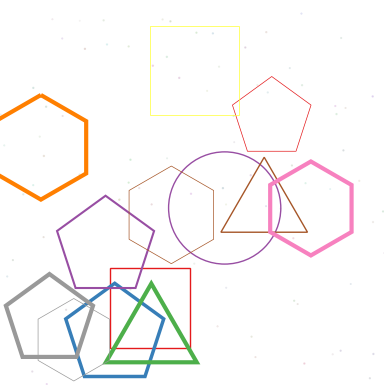[{"shape": "square", "thickness": 1, "radius": 0.52, "center": [0.39, 0.201]}, {"shape": "pentagon", "thickness": 0.5, "radius": 0.54, "center": [0.706, 0.694]}, {"shape": "pentagon", "thickness": 2.5, "radius": 0.67, "center": [0.298, 0.13]}, {"shape": "triangle", "thickness": 3, "radius": 0.68, "center": [0.393, 0.127]}, {"shape": "circle", "thickness": 1, "radius": 0.73, "center": [0.584, 0.46]}, {"shape": "pentagon", "thickness": 1.5, "radius": 0.66, "center": [0.274, 0.359]}, {"shape": "hexagon", "thickness": 3, "radius": 0.68, "center": [0.106, 0.617]}, {"shape": "square", "thickness": 0.5, "radius": 0.58, "center": [0.505, 0.816]}, {"shape": "triangle", "thickness": 1, "radius": 0.65, "center": [0.686, 0.462]}, {"shape": "hexagon", "thickness": 0.5, "radius": 0.63, "center": [0.445, 0.442]}, {"shape": "hexagon", "thickness": 3, "radius": 0.61, "center": [0.807, 0.459]}, {"shape": "hexagon", "thickness": 0.5, "radius": 0.54, "center": [0.192, 0.118]}, {"shape": "pentagon", "thickness": 3, "radius": 0.59, "center": [0.128, 0.169]}]